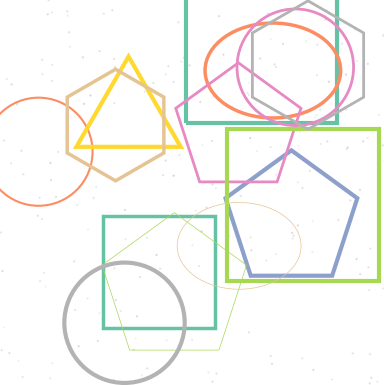[{"shape": "square", "thickness": 2.5, "radius": 0.73, "center": [0.413, 0.293]}, {"shape": "square", "thickness": 3, "radius": 0.98, "center": [0.679, 0.878]}, {"shape": "oval", "thickness": 2.5, "radius": 0.88, "center": [0.709, 0.817]}, {"shape": "circle", "thickness": 1.5, "radius": 0.7, "center": [0.1, 0.606]}, {"shape": "pentagon", "thickness": 3, "radius": 0.9, "center": [0.757, 0.429]}, {"shape": "pentagon", "thickness": 2, "radius": 0.86, "center": [0.619, 0.666]}, {"shape": "circle", "thickness": 2, "radius": 0.76, "center": [0.767, 0.825]}, {"shape": "pentagon", "thickness": 0.5, "radius": 0.99, "center": [0.453, 0.25]}, {"shape": "square", "thickness": 3, "radius": 0.99, "center": [0.787, 0.467]}, {"shape": "triangle", "thickness": 3, "radius": 0.78, "center": [0.334, 0.697]}, {"shape": "oval", "thickness": 0.5, "radius": 0.8, "center": [0.621, 0.361]}, {"shape": "hexagon", "thickness": 2.5, "radius": 0.72, "center": [0.3, 0.675]}, {"shape": "hexagon", "thickness": 2, "radius": 0.83, "center": [0.8, 0.831]}, {"shape": "circle", "thickness": 3, "radius": 0.78, "center": [0.323, 0.162]}]